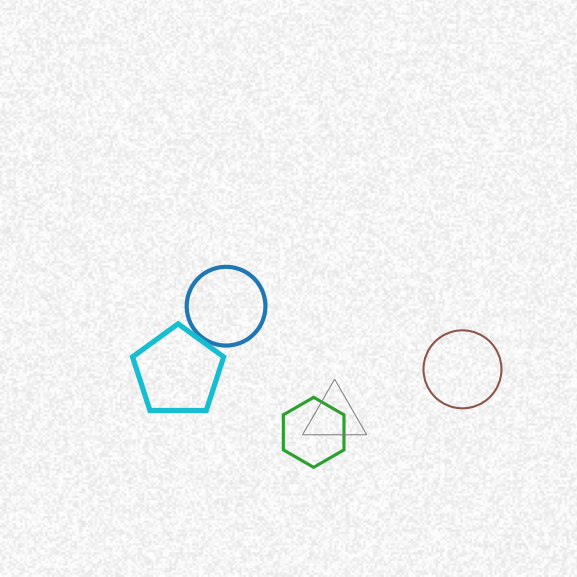[{"shape": "circle", "thickness": 2, "radius": 0.34, "center": [0.391, 0.469]}, {"shape": "hexagon", "thickness": 1.5, "radius": 0.3, "center": [0.543, 0.25]}, {"shape": "circle", "thickness": 1, "radius": 0.34, "center": [0.801, 0.36]}, {"shape": "triangle", "thickness": 0.5, "radius": 0.32, "center": [0.579, 0.278]}, {"shape": "pentagon", "thickness": 2.5, "radius": 0.41, "center": [0.308, 0.355]}]